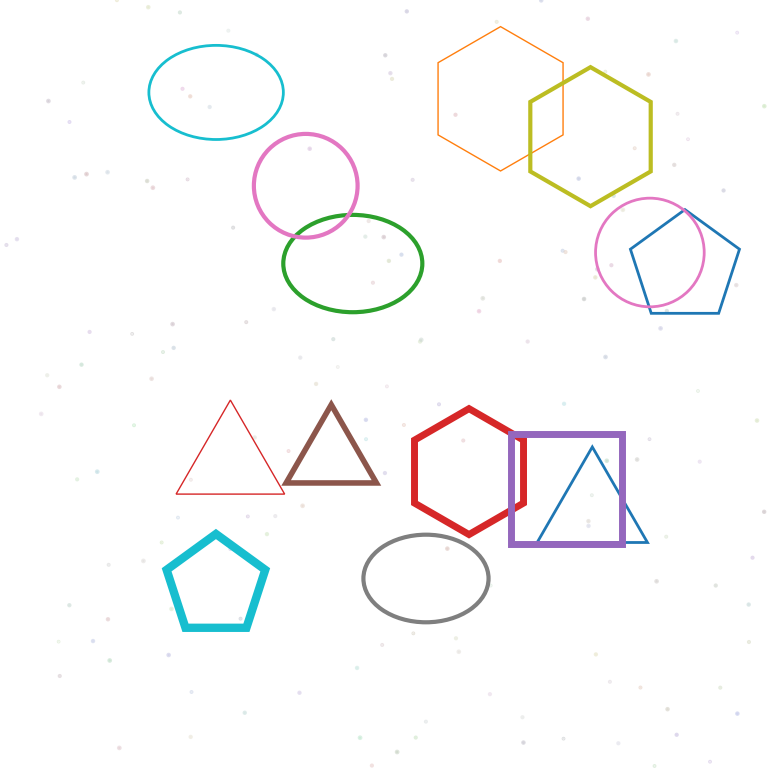[{"shape": "triangle", "thickness": 1, "radius": 0.41, "center": [0.769, 0.337]}, {"shape": "pentagon", "thickness": 1, "radius": 0.37, "center": [0.89, 0.653]}, {"shape": "hexagon", "thickness": 0.5, "radius": 0.47, "center": [0.65, 0.872]}, {"shape": "oval", "thickness": 1.5, "radius": 0.45, "center": [0.458, 0.658]}, {"shape": "triangle", "thickness": 0.5, "radius": 0.41, "center": [0.299, 0.399]}, {"shape": "hexagon", "thickness": 2.5, "radius": 0.41, "center": [0.609, 0.388]}, {"shape": "square", "thickness": 2.5, "radius": 0.36, "center": [0.736, 0.365]}, {"shape": "triangle", "thickness": 2, "radius": 0.34, "center": [0.43, 0.407]}, {"shape": "circle", "thickness": 1, "radius": 0.35, "center": [0.844, 0.672]}, {"shape": "circle", "thickness": 1.5, "radius": 0.34, "center": [0.397, 0.759]}, {"shape": "oval", "thickness": 1.5, "radius": 0.41, "center": [0.553, 0.249]}, {"shape": "hexagon", "thickness": 1.5, "radius": 0.45, "center": [0.767, 0.823]}, {"shape": "oval", "thickness": 1, "radius": 0.44, "center": [0.281, 0.88]}, {"shape": "pentagon", "thickness": 3, "radius": 0.34, "center": [0.28, 0.239]}]